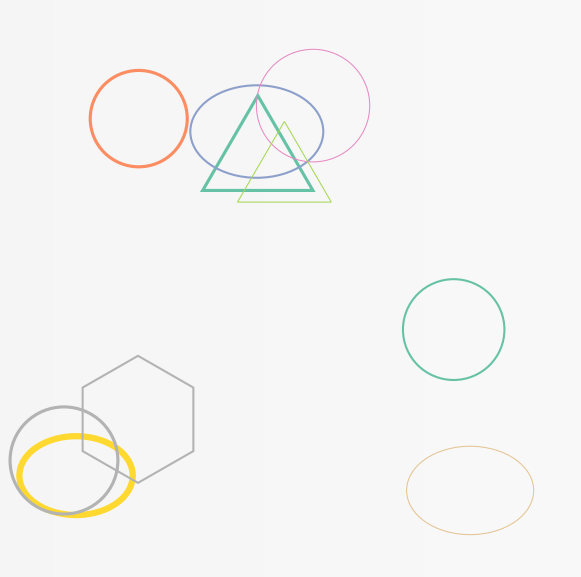[{"shape": "triangle", "thickness": 1.5, "radius": 0.55, "center": [0.444, 0.724]}, {"shape": "circle", "thickness": 1, "radius": 0.44, "center": [0.781, 0.428]}, {"shape": "circle", "thickness": 1.5, "radius": 0.42, "center": [0.239, 0.794]}, {"shape": "oval", "thickness": 1, "radius": 0.57, "center": [0.442, 0.771]}, {"shape": "circle", "thickness": 0.5, "radius": 0.49, "center": [0.539, 0.816]}, {"shape": "triangle", "thickness": 0.5, "radius": 0.47, "center": [0.489, 0.696]}, {"shape": "oval", "thickness": 3, "radius": 0.49, "center": [0.131, 0.176]}, {"shape": "oval", "thickness": 0.5, "radius": 0.55, "center": [0.809, 0.15]}, {"shape": "circle", "thickness": 1.5, "radius": 0.46, "center": [0.11, 0.202]}, {"shape": "hexagon", "thickness": 1, "radius": 0.55, "center": [0.237, 0.273]}]